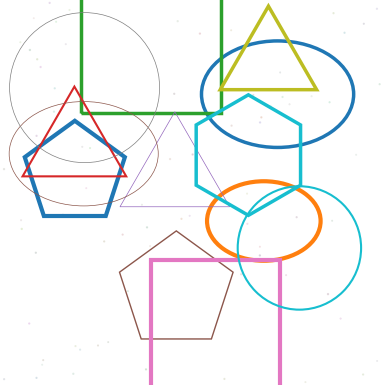[{"shape": "oval", "thickness": 2.5, "radius": 0.99, "center": [0.721, 0.755]}, {"shape": "pentagon", "thickness": 3, "radius": 0.68, "center": [0.194, 0.55]}, {"shape": "oval", "thickness": 3, "radius": 0.74, "center": [0.685, 0.426]}, {"shape": "square", "thickness": 2.5, "radius": 0.91, "center": [0.392, 0.888]}, {"shape": "triangle", "thickness": 1.5, "radius": 0.78, "center": [0.193, 0.62]}, {"shape": "triangle", "thickness": 0.5, "radius": 0.82, "center": [0.454, 0.545]}, {"shape": "oval", "thickness": 0.5, "radius": 0.97, "center": [0.217, 0.601]}, {"shape": "pentagon", "thickness": 1, "radius": 0.78, "center": [0.458, 0.245]}, {"shape": "square", "thickness": 3, "radius": 0.84, "center": [0.56, 0.156]}, {"shape": "circle", "thickness": 0.5, "radius": 0.97, "center": [0.22, 0.772]}, {"shape": "triangle", "thickness": 2.5, "radius": 0.72, "center": [0.697, 0.839]}, {"shape": "hexagon", "thickness": 2.5, "radius": 0.78, "center": [0.645, 0.597]}, {"shape": "circle", "thickness": 1.5, "radius": 0.8, "center": [0.778, 0.356]}]